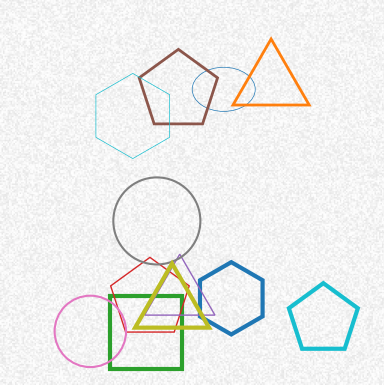[{"shape": "oval", "thickness": 0.5, "radius": 0.41, "center": [0.581, 0.768]}, {"shape": "hexagon", "thickness": 3, "radius": 0.47, "center": [0.601, 0.225]}, {"shape": "triangle", "thickness": 2, "radius": 0.57, "center": [0.704, 0.784]}, {"shape": "square", "thickness": 3, "radius": 0.47, "center": [0.379, 0.137]}, {"shape": "pentagon", "thickness": 1, "radius": 0.54, "center": [0.389, 0.224]}, {"shape": "triangle", "thickness": 1, "radius": 0.53, "center": [0.467, 0.234]}, {"shape": "pentagon", "thickness": 2, "radius": 0.54, "center": [0.463, 0.765]}, {"shape": "circle", "thickness": 1.5, "radius": 0.46, "center": [0.235, 0.139]}, {"shape": "circle", "thickness": 1.5, "radius": 0.57, "center": [0.407, 0.426]}, {"shape": "triangle", "thickness": 3, "radius": 0.55, "center": [0.447, 0.204]}, {"shape": "hexagon", "thickness": 0.5, "radius": 0.55, "center": [0.345, 0.699]}, {"shape": "pentagon", "thickness": 3, "radius": 0.47, "center": [0.84, 0.17]}]